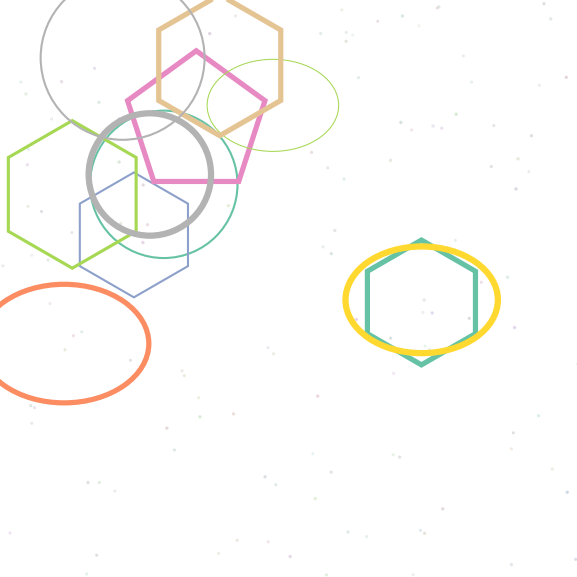[{"shape": "hexagon", "thickness": 2.5, "radius": 0.54, "center": [0.73, 0.475]}, {"shape": "circle", "thickness": 1, "radius": 0.64, "center": [0.284, 0.68]}, {"shape": "oval", "thickness": 2.5, "radius": 0.73, "center": [0.111, 0.404]}, {"shape": "hexagon", "thickness": 1, "radius": 0.54, "center": [0.232, 0.592]}, {"shape": "pentagon", "thickness": 2.5, "radius": 0.63, "center": [0.34, 0.786]}, {"shape": "oval", "thickness": 0.5, "radius": 0.57, "center": [0.473, 0.817]}, {"shape": "hexagon", "thickness": 1.5, "radius": 0.64, "center": [0.125, 0.663]}, {"shape": "oval", "thickness": 3, "radius": 0.66, "center": [0.73, 0.48]}, {"shape": "hexagon", "thickness": 2.5, "radius": 0.61, "center": [0.381, 0.886]}, {"shape": "circle", "thickness": 1, "radius": 0.71, "center": [0.212, 0.899]}, {"shape": "circle", "thickness": 3, "radius": 0.53, "center": [0.259, 0.697]}]